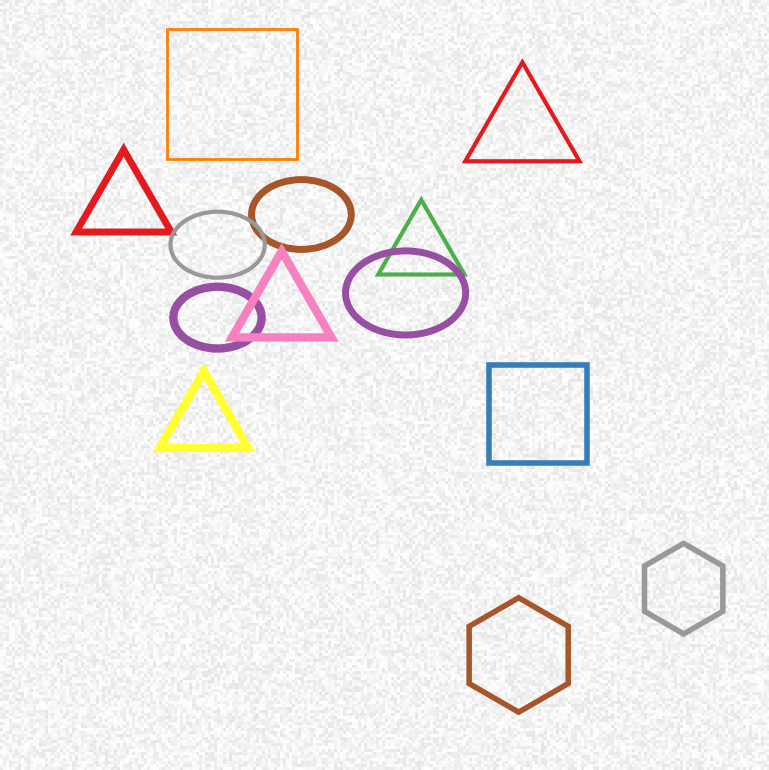[{"shape": "triangle", "thickness": 2.5, "radius": 0.36, "center": [0.161, 0.734]}, {"shape": "triangle", "thickness": 1.5, "radius": 0.43, "center": [0.678, 0.833]}, {"shape": "square", "thickness": 2, "radius": 0.32, "center": [0.698, 0.462]}, {"shape": "triangle", "thickness": 1.5, "radius": 0.32, "center": [0.547, 0.676]}, {"shape": "oval", "thickness": 3, "radius": 0.29, "center": [0.282, 0.588]}, {"shape": "oval", "thickness": 2.5, "radius": 0.39, "center": [0.527, 0.62]}, {"shape": "square", "thickness": 1, "radius": 0.42, "center": [0.301, 0.878]}, {"shape": "triangle", "thickness": 3, "radius": 0.33, "center": [0.265, 0.452]}, {"shape": "hexagon", "thickness": 2, "radius": 0.37, "center": [0.674, 0.149]}, {"shape": "oval", "thickness": 2.5, "radius": 0.32, "center": [0.391, 0.721]}, {"shape": "triangle", "thickness": 3, "radius": 0.37, "center": [0.366, 0.599]}, {"shape": "oval", "thickness": 1.5, "radius": 0.31, "center": [0.283, 0.682]}, {"shape": "hexagon", "thickness": 2, "radius": 0.29, "center": [0.888, 0.236]}]